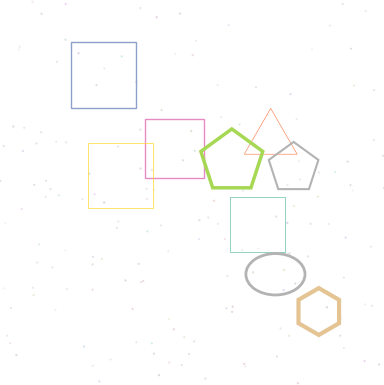[{"shape": "square", "thickness": 0.5, "radius": 0.36, "center": [0.669, 0.417]}, {"shape": "triangle", "thickness": 0.5, "radius": 0.4, "center": [0.703, 0.639]}, {"shape": "square", "thickness": 1, "radius": 0.43, "center": [0.269, 0.805]}, {"shape": "square", "thickness": 1, "radius": 0.38, "center": [0.452, 0.613]}, {"shape": "pentagon", "thickness": 2.5, "radius": 0.42, "center": [0.602, 0.581]}, {"shape": "square", "thickness": 0.5, "radius": 0.42, "center": [0.312, 0.545]}, {"shape": "hexagon", "thickness": 3, "radius": 0.3, "center": [0.828, 0.191]}, {"shape": "pentagon", "thickness": 1.5, "radius": 0.34, "center": [0.763, 0.564]}, {"shape": "oval", "thickness": 2, "radius": 0.38, "center": [0.715, 0.288]}]